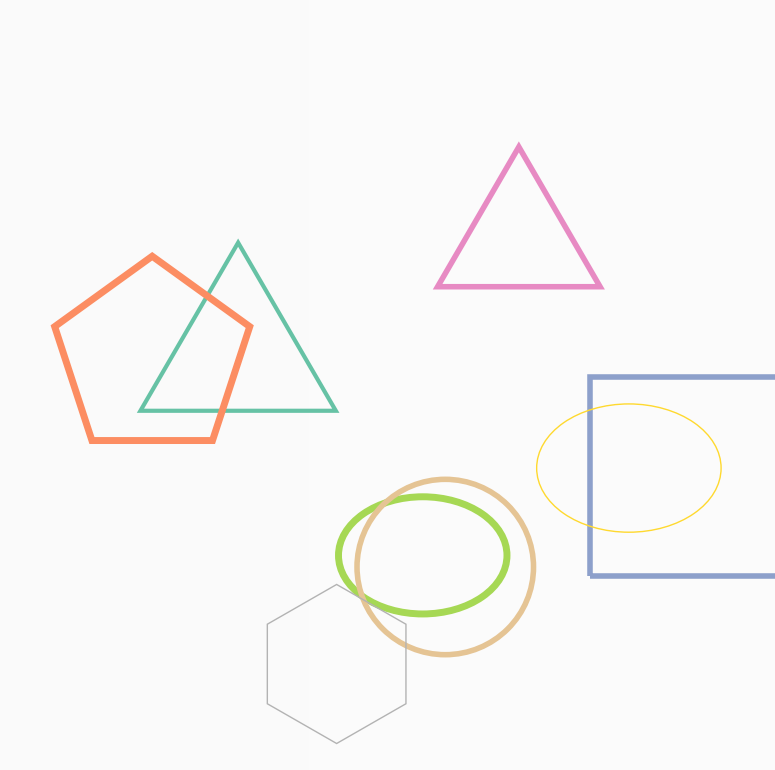[{"shape": "triangle", "thickness": 1.5, "radius": 0.73, "center": [0.307, 0.539]}, {"shape": "pentagon", "thickness": 2.5, "radius": 0.66, "center": [0.196, 0.535]}, {"shape": "square", "thickness": 2, "radius": 0.65, "center": [0.89, 0.381]}, {"shape": "triangle", "thickness": 2, "radius": 0.61, "center": [0.669, 0.688]}, {"shape": "oval", "thickness": 2.5, "radius": 0.54, "center": [0.545, 0.279]}, {"shape": "oval", "thickness": 0.5, "radius": 0.59, "center": [0.811, 0.392]}, {"shape": "circle", "thickness": 2, "radius": 0.57, "center": [0.575, 0.264]}, {"shape": "hexagon", "thickness": 0.5, "radius": 0.52, "center": [0.434, 0.138]}]